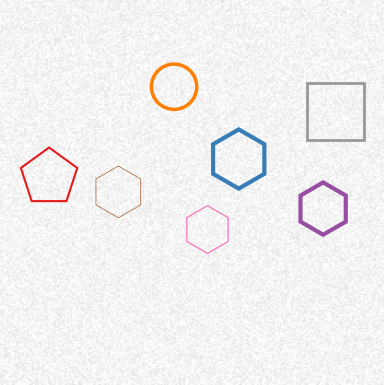[{"shape": "pentagon", "thickness": 1.5, "radius": 0.38, "center": [0.127, 0.54]}, {"shape": "hexagon", "thickness": 3, "radius": 0.38, "center": [0.62, 0.587]}, {"shape": "hexagon", "thickness": 3, "radius": 0.34, "center": [0.839, 0.458]}, {"shape": "circle", "thickness": 2.5, "radius": 0.29, "center": [0.452, 0.775]}, {"shape": "hexagon", "thickness": 0.5, "radius": 0.34, "center": [0.307, 0.501]}, {"shape": "hexagon", "thickness": 1, "radius": 0.31, "center": [0.539, 0.404]}, {"shape": "square", "thickness": 2, "radius": 0.37, "center": [0.871, 0.712]}]